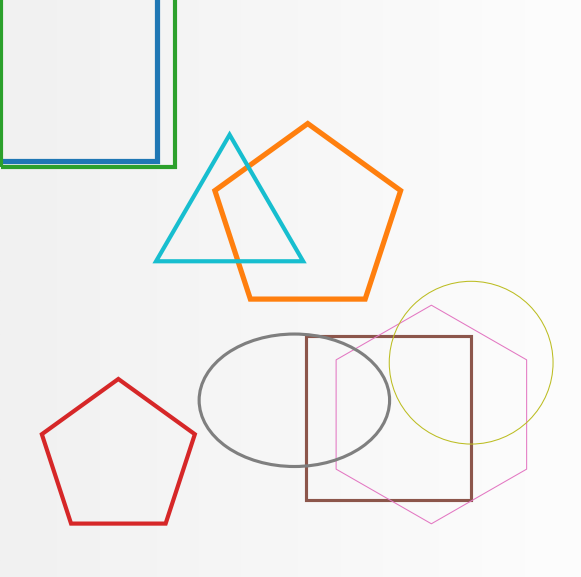[{"shape": "square", "thickness": 2.5, "radius": 0.72, "center": [0.128, 0.864]}, {"shape": "pentagon", "thickness": 2.5, "radius": 0.84, "center": [0.529, 0.617]}, {"shape": "square", "thickness": 2, "radius": 0.75, "center": [0.152, 0.86]}, {"shape": "pentagon", "thickness": 2, "radius": 0.69, "center": [0.204, 0.204]}, {"shape": "square", "thickness": 1.5, "radius": 0.71, "center": [0.669, 0.276]}, {"shape": "hexagon", "thickness": 0.5, "radius": 0.95, "center": [0.742, 0.281]}, {"shape": "oval", "thickness": 1.5, "radius": 0.82, "center": [0.506, 0.306]}, {"shape": "circle", "thickness": 0.5, "radius": 0.7, "center": [0.811, 0.371]}, {"shape": "triangle", "thickness": 2, "radius": 0.73, "center": [0.395, 0.62]}]